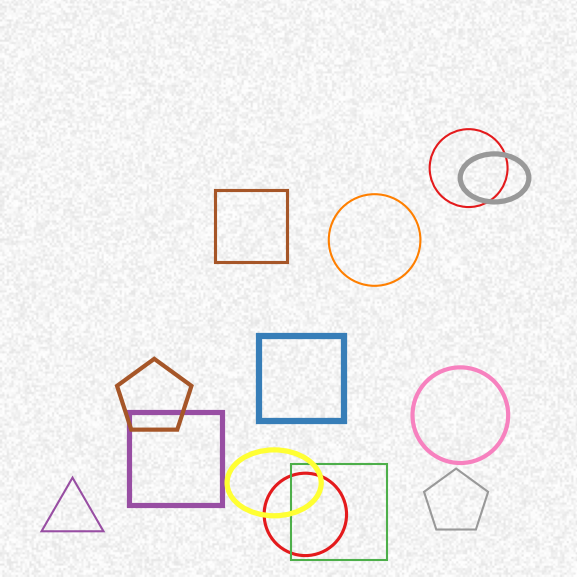[{"shape": "circle", "thickness": 1, "radius": 0.34, "center": [0.811, 0.708]}, {"shape": "circle", "thickness": 1.5, "radius": 0.36, "center": [0.529, 0.108]}, {"shape": "square", "thickness": 3, "radius": 0.37, "center": [0.523, 0.343]}, {"shape": "square", "thickness": 1, "radius": 0.41, "center": [0.587, 0.113]}, {"shape": "triangle", "thickness": 1, "radius": 0.31, "center": [0.126, 0.11]}, {"shape": "square", "thickness": 2.5, "radius": 0.4, "center": [0.304, 0.206]}, {"shape": "circle", "thickness": 1, "radius": 0.4, "center": [0.649, 0.584]}, {"shape": "oval", "thickness": 2.5, "radius": 0.41, "center": [0.475, 0.163]}, {"shape": "square", "thickness": 1.5, "radius": 0.31, "center": [0.434, 0.607]}, {"shape": "pentagon", "thickness": 2, "radius": 0.34, "center": [0.267, 0.31]}, {"shape": "circle", "thickness": 2, "radius": 0.41, "center": [0.797, 0.28]}, {"shape": "pentagon", "thickness": 1, "radius": 0.29, "center": [0.79, 0.129]}, {"shape": "oval", "thickness": 2.5, "radius": 0.3, "center": [0.856, 0.691]}]